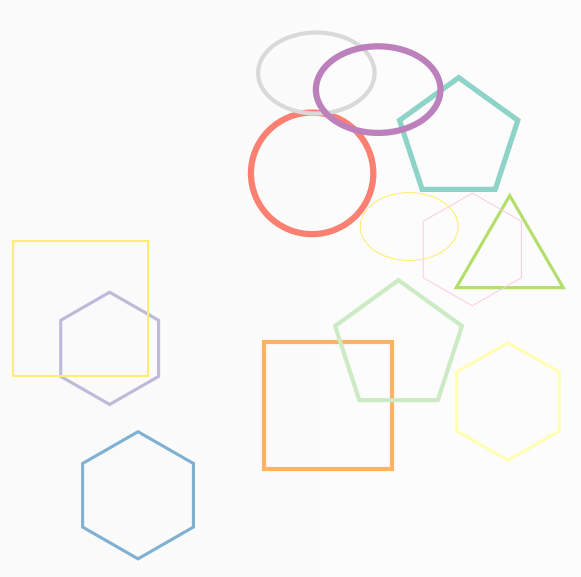[{"shape": "pentagon", "thickness": 2.5, "radius": 0.53, "center": [0.789, 0.758]}, {"shape": "hexagon", "thickness": 1.5, "radius": 0.51, "center": [0.874, 0.304]}, {"shape": "hexagon", "thickness": 1.5, "radius": 0.49, "center": [0.189, 0.396]}, {"shape": "circle", "thickness": 3, "radius": 0.53, "center": [0.537, 0.699]}, {"shape": "hexagon", "thickness": 1.5, "radius": 0.55, "center": [0.237, 0.142]}, {"shape": "square", "thickness": 2, "radius": 0.55, "center": [0.565, 0.297]}, {"shape": "triangle", "thickness": 1.5, "radius": 0.53, "center": [0.877, 0.554]}, {"shape": "hexagon", "thickness": 0.5, "radius": 0.49, "center": [0.813, 0.567]}, {"shape": "oval", "thickness": 2, "radius": 0.5, "center": [0.544, 0.873]}, {"shape": "oval", "thickness": 3, "radius": 0.54, "center": [0.651, 0.844]}, {"shape": "pentagon", "thickness": 2, "radius": 0.57, "center": [0.686, 0.399]}, {"shape": "oval", "thickness": 0.5, "radius": 0.42, "center": [0.704, 0.607]}, {"shape": "square", "thickness": 1, "radius": 0.58, "center": [0.138, 0.465]}]